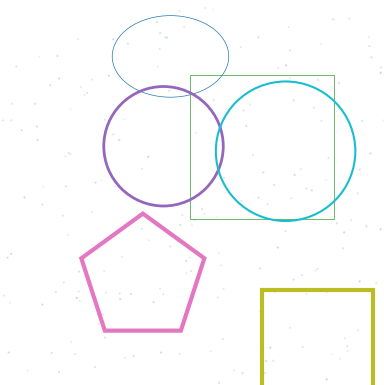[{"shape": "oval", "thickness": 0.5, "radius": 0.76, "center": [0.443, 0.853]}, {"shape": "square", "thickness": 0.5, "radius": 0.94, "center": [0.681, 0.617]}, {"shape": "circle", "thickness": 2, "radius": 0.78, "center": [0.425, 0.62]}, {"shape": "pentagon", "thickness": 3, "radius": 0.84, "center": [0.371, 0.277]}, {"shape": "square", "thickness": 3, "radius": 0.72, "center": [0.825, 0.103]}, {"shape": "circle", "thickness": 1.5, "radius": 0.91, "center": [0.742, 0.607]}]